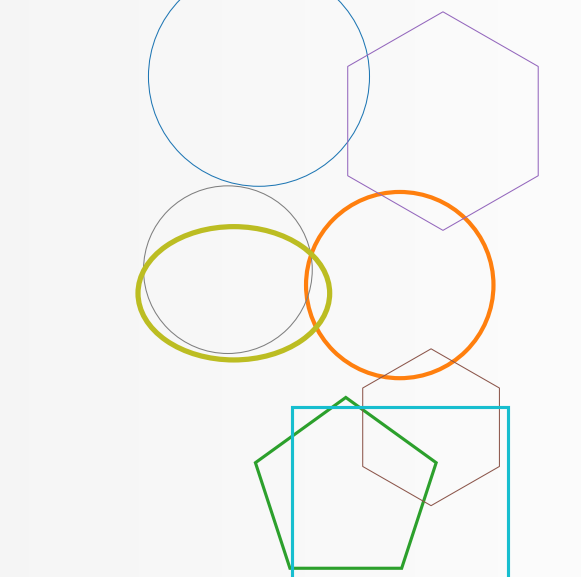[{"shape": "circle", "thickness": 0.5, "radius": 0.95, "center": [0.446, 0.867]}, {"shape": "circle", "thickness": 2, "radius": 0.81, "center": [0.688, 0.505]}, {"shape": "pentagon", "thickness": 1.5, "radius": 0.82, "center": [0.595, 0.147]}, {"shape": "hexagon", "thickness": 0.5, "radius": 0.95, "center": [0.762, 0.789]}, {"shape": "hexagon", "thickness": 0.5, "radius": 0.68, "center": [0.742, 0.259]}, {"shape": "circle", "thickness": 0.5, "radius": 0.73, "center": [0.392, 0.532]}, {"shape": "oval", "thickness": 2.5, "radius": 0.82, "center": [0.402, 0.491]}, {"shape": "square", "thickness": 1.5, "radius": 0.93, "center": [0.688, 0.108]}]